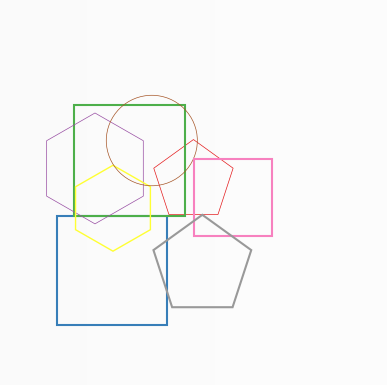[{"shape": "pentagon", "thickness": 0.5, "radius": 0.54, "center": [0.499, 0.53]}, {"shape": "square", "thickness": 1.5, "radius": 0.71, "center": [0.29, 0.297]}, {"shape": "square", "thickness": 1.5, "radius": 0.71, "center": [0.335, 0.583]}, {"shape": "hexagon", "thickness": 0.5, "radius": 0.72, "center": [0.245, 0.563]}, {"shape": "hexagon", "thickness": 1, "radius": 0.56, "center": [0.292, 0.459]}, {"shape": "circle", "thickness": 0.5, "radius": 0.59, "center": [0.392, 0.635]}, {"shape": "square", "thickness": 1.5, "radius": 0.5, "center": [0.602, 0.486]}, {"shape": "pentagon", "thickness": 1.5, "radius": 0.66, "center": [0.522, 0.309]}]